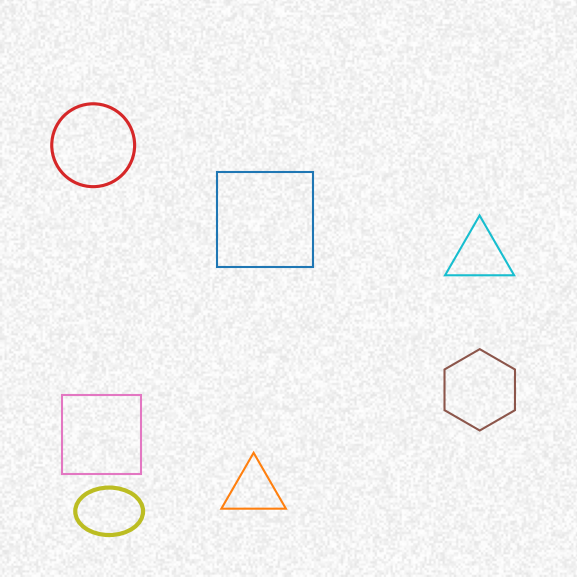[{"shape": "square", "thickness": 1, "radius": 0.41, "center": [0.459, 0.619]}, {"shape": "triangle", "thickness": 1, "radius": 0.32, "center": [0.439, 0.151]}, {"shape": "circle", "thickness": 1.5, "radius": 0.36, "center": [0.161, 0.748]}, {"shape": "hexagon", "thickness": 1, "radius": 0.35, "center": [0.831, 0.324]}, {"shape": "square", "thickness": 1, "radius": 0.34, "center": [0.176, 0.247]}, {"shape": "oval", "thickness": 2, "radius": 0.29, "center": [0.189, 0.114]}, {"shape": "triangle", "thickness": 1, "radius": 0.35, "center": [0.83, 0.557]}]